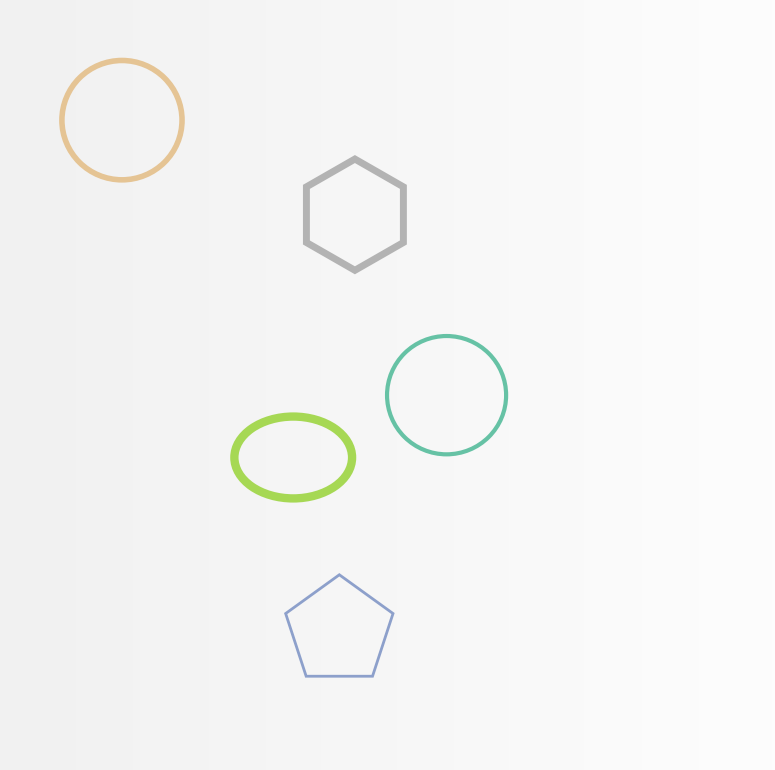[{"shape": "circle", "thickness": 1.5, "radius": 0.38, "center": [0.576, 0.487]}, {"shape": "pentagon", "thickness": 1, "radius": 0.36, "center": [0.438, 0.181]}, {"shape": "oval", "thickness": 3, "radius": 0.38, "center": [0.378, 0.406]}, {"shape": "circle", "thickness": 2, "radius": 0.39, "center": [0.157, 0.844]}, {"shape": "hexagon", "thickness": 2.5, "radius": 0.36, "center": [0.458, 0.721]}]